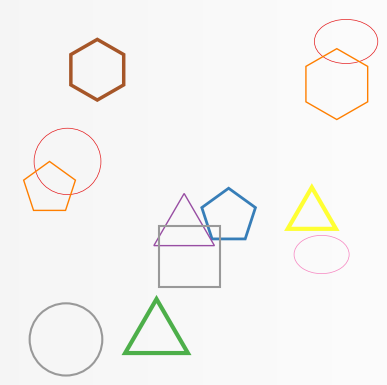[{"shape": "circle", "thickness": 0.5, "radius": 0.43, "center": [0.174, 0.581]}, {"shape": "oval", "thickness": 0.5, "radius": 0.41, "center": [0.893, 0.892]}, {"shape": "pentagon", "thickness": 2, "radius": 0.36, "center": [0.59, 0.438]}, {"shape": "triangle", "thickness": 3, "radius": 0.47, "center": [0.404, 0.13]}, {"shape": "triangle", "thickness": 1, "radius": 0.45, "center": [0.475, 0.407]}, {"shape": "pentagon", "thickness": 1, "radius": 0.35, "center": [0.128, 0.51]}, {"shape": "hexagon", "thickness": 1, "radius": 0.46, "center": [0.869, 0.782]}, {"shape": "triangle", "thickness": 3, "radius": 0.36, "center": [0.805, 0.442]}, {"shape": "hexagon", "thickness": 2.5, "radius": 0.39, "center": [0.251, 0.819]}, {"shape": "oval", "thickness": 0.5, "radius": 0.36, "center": [0.83, 0.339]}, {"shape": "circle", "thickness": 1.5, "radius": 0.47, "center": [0.17, 0.118]}, {"shape": "square", "thickness": 1.5, "radius": 0.4, "center": [0.489, 0.334]}]